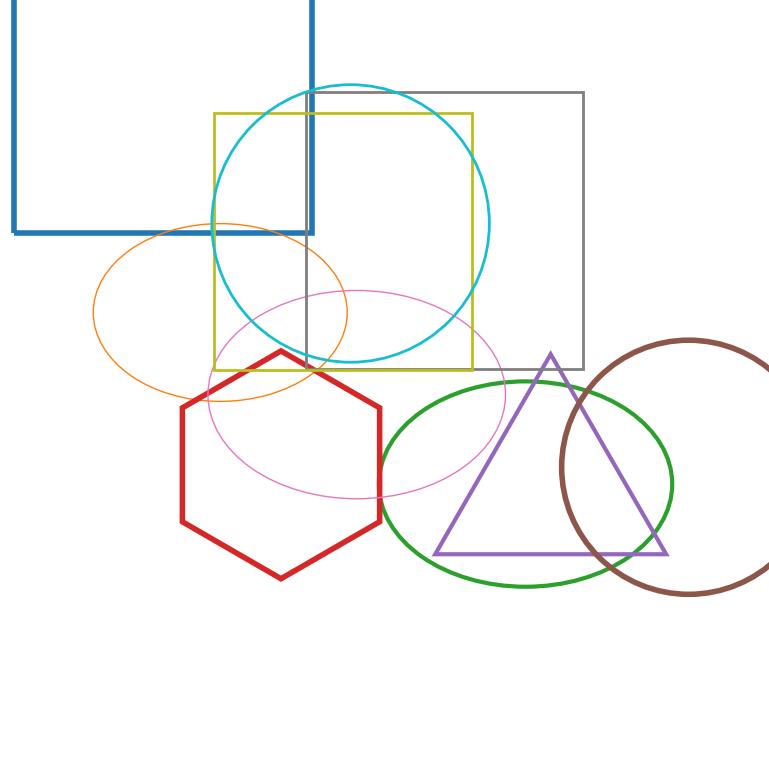[{"shape": "square", "thickness": 2, "radius": 0.97, "center": [0.211, 0.891]}, {"shape": "oval", "thickness": 0.5, "radius": 0.82, "center": [0.286, 0.594]}, {"shape": "oval", "thickness": 1.5, "radius": 0.95, "center": [0.683, 0.371]}, {"shape": "hexagon", "thickness": 2, "radius": 0.74, "center": [0.365, 0.396]}, {"shape": "triangle", "thickness": 1.5, "radius": 0.87, "center": [0.715, 0.367]}, {"shape": "circle", "thickness": 2, "radius": 0.83, "center": [0.894, 0.393]}, {"shape": "oval", "thickness": 0.5, "radius": 0.97, "center": [0.463, 0.488]}, {"shape": "square", "thickness": 1, "radius": 0.9, "center": [0.577, 0.701]}, {"shape": "square", "thickness": 1, "radius": 0.84, "center": [0.445, 0.686]}, {"shape": "circle", "thickness": 1, "radius": 0.9, "center": [0.455, 0.71]}]